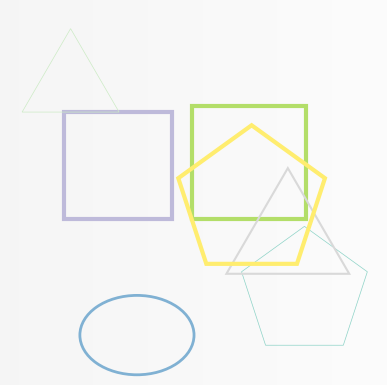[{"shape": "pentagon", "thickness": 0.5, "radius": 0.85, "center": [0.786, 0.241]}, {"shape": "square", "thickness": 3, "radius": 0.7, "center": [0.305, 0.57]}, {"shape": "oval", "thickness": 2, "radius": 0.74, "center": [0.353, 0.13]}, {"shape": "square", "thickness": 3, "radius": 0.73, "center": [0.642, 0.578]}, {"shape": "triangle", "thickness": 1.5, "radius": 0.91, "center": [0.743, 0.38]}, {"shape": "triangle", "thickness": 0.5, "radius": 0.72, "center": [0.182, 0.781]}, {"shape": "pentagon", "thickness": 3, "radius": 0.99, "center": [0.649, 0.476]}]